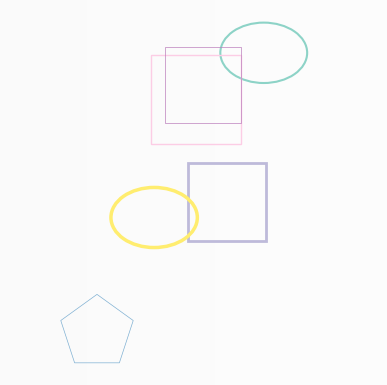[{"shape": "oval", "thickness": 1.5, "radius": 0.56, "center": [0.681, 0.863]}, {"shape": "square", "thickness": 2, "radius": 0.5, "center": [0.586, 0.475]}, {"shape": "pentagon", "thickness": 0.5, "radius": 0.49, "center": [0.25, 0.137]}, {"shape": "square", "thickness": 1, "radius": 0.58, "center": [0.505, 0.742]}, {"shape": "square", "thickness": 0.5, "radius": 0.49, "center": [0.524, 0.78]}, {"shape": "oval", "thickness": 2.5, "radius": 0.56, "center": [0.398, 0.435]}]